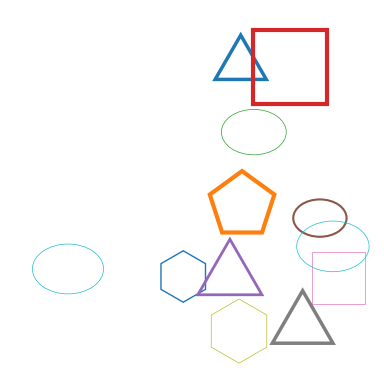[{"shape": "triangle", "thickness": 2.5, "radius": 0.38, "center": [0.625, 0.832]}, {"shape": "hexagon", "thickness": 1, "radius": 0.33, "center": [0.476, 0.282]}, {"shape": "pentagon", "thickness": 3, "radius": 0.44, "center": [0.629, 0.467]}, {"shape": "oval", "thickness": 0.5, "radius": 0.42, "center": [0.659, 0.657]}, {"shape": "square", "thickness": 3, "radius": 0.48, "center": [0.753, 0.825]}, {"shape": "triangle", "thickness": 2, "radius": 0.48, "center": [0.597, 0.282]}, {"shape": "oval", "thickness": 1.5, "radius": 0.35, "center": [0.831, 0.434]}, {"shape": "square", "thickness": 0.5, "radius": 0.34, "center": [0.879, 0.278]}, {"shape": "triangle", "thickness": 2.5, "radius": 0.45, "center": [0.786, 0.154]}, {"shape": "hexagon", "thickness": 0.5, "radius": 0.42, "center": [0.621, 0.14]}, {"shape": "oval", "thickness": 0.5, "radius": 0.47, "center": [0.865, 0.36]}, {"shape": "oval", "thickness": 0.5, "radius": 0.46, "center": [0.177, 0.301]}]